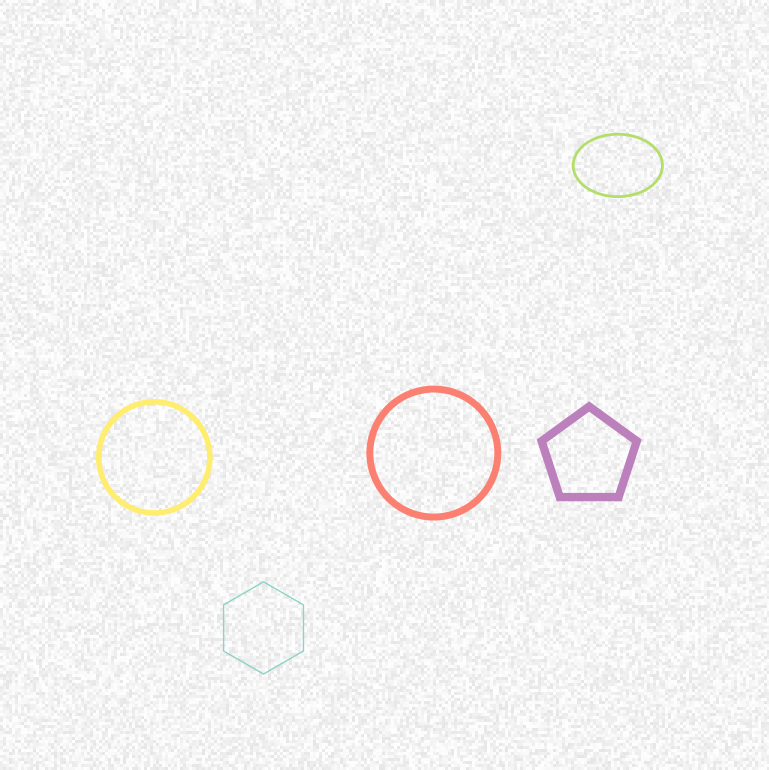[{"shape": "hexagon", "thickness": 0.5, "radius": 0.3, "center": [0.342, 0.184]}, {"shape": "circle", "thickness": 2.5, "radius": 0.42, "center": [0.563, 0.412]}, {"shape": "oval", "thickness": 1, "radius": 0.29, "center": [0.802, 0.785]}, {"shape": "pentagon", "thickness": 3, "radius": 0.32, "center": [0.765, 0.407]}, {"shape": "circle", "thickness": 2, "radius": 0.36, "center": [0.2, 0.406]}]